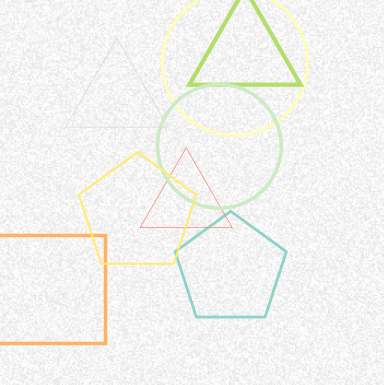[{"shape": "pentagon", "thickness": 2, "radius": 0.76, "center": [0.599, 0.299]}, {"shape": "circle", "thickness": 2, "radius": 0.94, "center": [0.61, 0.837]}, {"shape": "triangle", "thickness": 0.5, "radius": 0.69, "center": [0.484, 0.478]}, {"shape": "square", "thickness": 2.5, "radius": 0.7, "center": [0.132, 0.249]}, {"shape": "triangle", "thickness": 3, "radius": 0.83, "center": [0.636, 0.863]}, {"shape": "triangle", "thickness": 0.5, "radius": 0.77, "center": [0.304, 0.747]}, {"shape": "circle", "thickness": 2.5, "radius": 0.8, "center": [0.57, 0.62]}, {"shape": "pentagon", "thickness": 1.5, "radius": 0.8, "center": [0.357, 0.445]}]